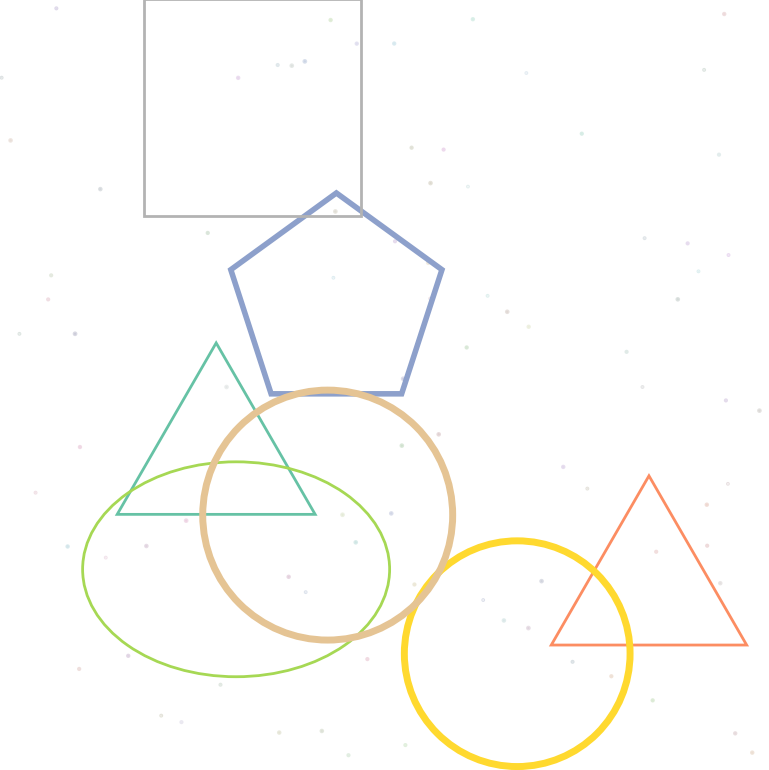[{"shape": "triangle", "thickness": 1, "radius": 0.74, "center": [0.281, 0.406]}, {"shape": "triangle", "thickness": 1, "radius": 0.73, "center": [0.843, 0.236]}, {"shape": "pentagon", "thickness": 2, "radius": 0.72, "center": [0.437, 0.605]}, {"shape": "oval", "thickness": 1, "radius": 1.0, "center": [0.307, 0.261]}, {"shape": "circle", "thickness": 2.5, "radius": 0.73, "center": [0.672, 0.151]}, {"shape": "circle", "thickness": 2.5, "radius": 0.81, "center": [0.426, 0.331]}, {"shape": "square", "thickness": 1, "radius": 0.71, "center": [0.328, 0.86]}]